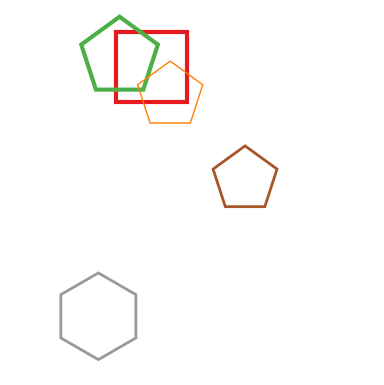[{"shape": "square", "thickness": 3, "radius": 0.46, "center": [0.393, 0.826]}, {"shape": "pentagon", "thickness": 3, "radius": 0.52, "center": [0.311, 0.852]}, {"shape": "pentagon", "thickness": 1, "radius": 0.44, "center": [0.442, 0.752]}, {"shape": "pentagon", "thickness": 2, "radius": 0.44, "center": [0.637, 0.534]}, {"shape": "hexagon", "thickness": 2, "radius": 0.56, "center": [0.255, 0.178]}]